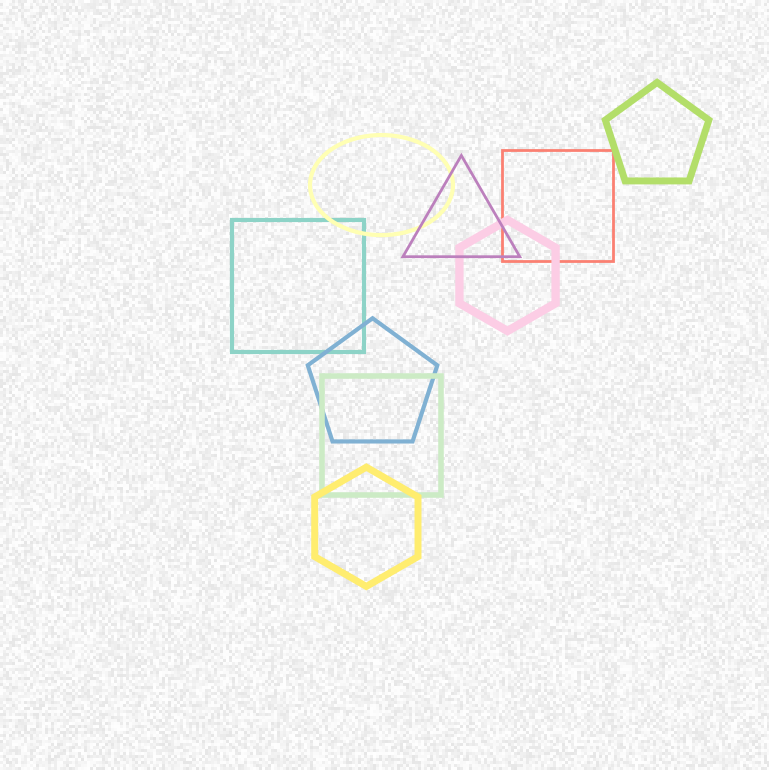[{"shape": "square", "thickness": 1.5, "radius": 0.43, "center": [0.387, 0.628]}, {"shape": "oval", "thickness": 1.5, "radius": 0.46, "center": [0.495, 0.76]}, {"shape": "square", "thickness": 1, "radius": 0.36, "center": [0.725, 0.733]}, {"shape": "pentagon", "thickness": 1.5, "radius": 0.44, "center": [0.484, 0.498]}, {"shape": "pentagon", "thickness": 2.5, "radius": 0.35, "center": [0.853, 0.822]}, {"shape": "hexagon", "thickness": 3, "radius": 0.36, "center": [0.659, 0.642]}, {"shape": "triangle", "thickness": 1, "radius": 0.44, "center": [0.599, 0.71]}, {"shape": "square", "thickness": 2, "radius": 0.39, "center": [0.496, 0.435]}, {"shape": "hexagon", "thickness": 2.5, "radius": 0.39, "center": [0.476, 0.316]}]